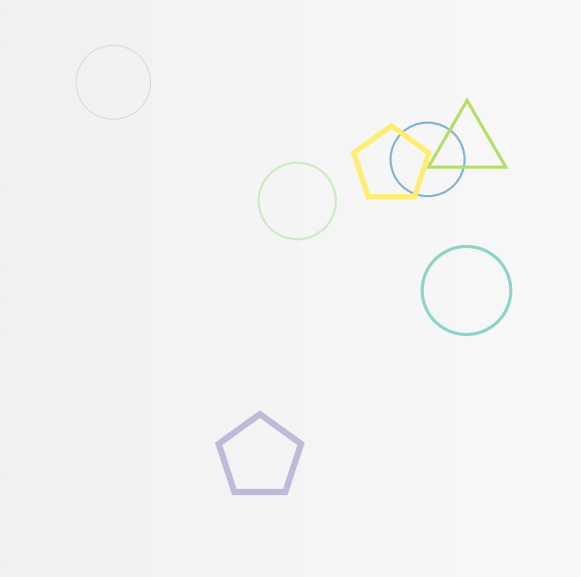[{"shape": "circle", "thickness": 1.5, "radius": 0.38, "center": [0.803, 0.496]}, {"shape": "pentagon", "thickness": 3, "radius": 0.37, "center": [0.447, 0.208]}, {"shape": "circle", "thickness": 1, "radius": 0.32, "center": [0.736, 0.723]}, {"shape": "triangle", "thickness": 1.5, "radius": 0.38, "center": [0.804, 0.748]}, {"shape": "circle", "thickness": 0.5, "radius": 0.32, "center": [0.195, 0.857]}, {"shape": "circle", "thickness": 1, "radius": 0.33, "center": [0.511, 0.651]}, {"shape": "pentagon", "thickness": 2.5, "radius": 0.34, "center": [0.673, 0.713]}]